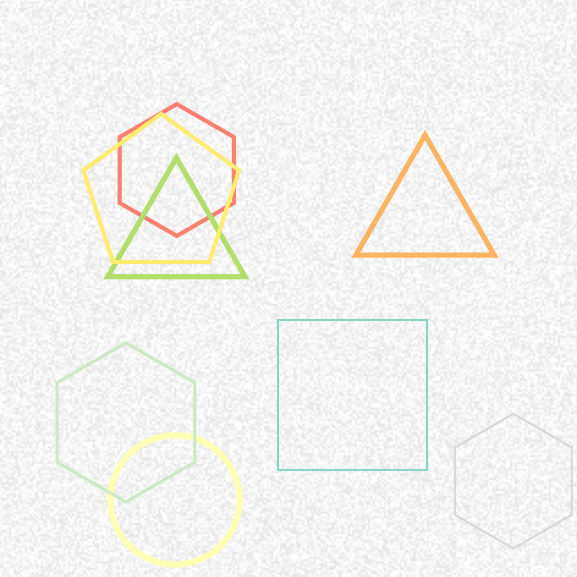[{"shape": "square", "thickness": 1, "radius": 0.65, "center": [0.61, 0.315]}, {"shape": "circle", "thickness": 3, "radius": 0.56, "center": [0.303, 0.134]}, {"shape": "hexagon", "thickness": 2, "radius": 0.57, "center": [0.306, 0.705]}, {"shape": "triangle", "thickness": 2.5, "radius": 0.69, "center": [0.736, 0.627]}, {"shape": "triangle", "thickness": 2.5, "radius": 0.69, "center": [0.305, 0.589]}, {"shape": "hexagon", "thickness": 1, "radius": 0.58, "center": [0.889, 0.166]}, {"shape": "hexagon", "thickness": 1.5, "radius": 0.69, "center": [0.218, 0.268]}, {"shape": "pentagon", "thickness": 2, "radius": 0.71, "center": [0.279, 0.66]}]